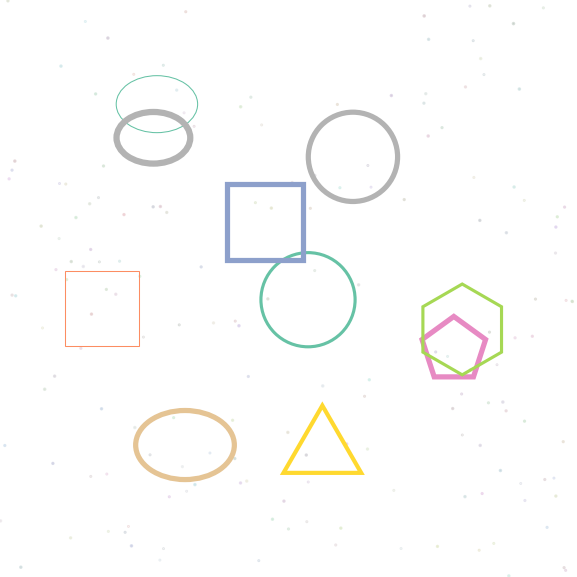[{"shape": "circle", "thickness": 1.5, "radius": 0.41, "center": [0.533, 0.48]}, {"shape": "oval", "thickness": 0.5, "radius": 0.35, "center": [0.272, 0.819]}, {"shape": "square", "thickness": 0.5, "radius": 0.32, "center": [0.176, 0.465]}, {"shape": "square", "thickness": 2.5, "radius": 0.33, "center": [0.459, 0.615]}, {"shape": "pentagon", "thickness": 2.5, "radius": 0.29, "center": [0.786, 0.393]}, {"shape": "hexagon", "thickness": 1.5, "radius": 0.39, "center": [0.8, 0.429]}, {"shape": "triangle", "thickness": 2, "radius": 0.39, "center": [0.558, 0.219]}, {"shape": "oval", "thickness": 2.5, "radius": 0.43, "center": [0.32, 0.229]}, {"shape": "circle", "thickness": 2.5, "radius": 0.39, "center": [0.611, 0.728]}, {"shape": "oval", "thickness": 3, "radius": 0.32, "center": [0.266, 0.761]}]